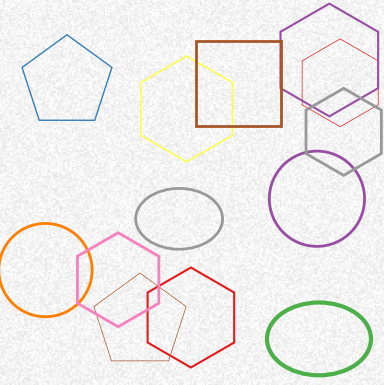[{"shape": "hexagon", "thickness": 1.5, "radius": 0.65, "center": [0.496, 0.175]}, {"shape": "hexagon", "thickness": 0.5, "radius": 0.57, "center": [0.884, 0.785]}, {"shape": "pentagon", "thickness": 1, "radius": 0.61, "center": [0.174, 0.787]}, {"shape": "oval", "thickness": 3, "radius": 0.68, "center": [0.829, 0.12]}, {"shape": "circle", "thickness": 2, "radius": 0.62, "center": [0.823, 0.484]}, {"shape": "hexagon", "thickness": 1.5, "radius": 0.73, "center": [0.855, 0.844]}, {"shape": "circle", "thickness": 2, "radius": 0.61, "center": [0.118, 0.298]}, {"shape": "hexagon", "thickness": 1, "radius": 0.69, "center": [0.485, 0.717]}, {"shape": "square", "thickness": 2, "radius": 0.55, "center": [0.619, 0.784]}, {"shape": "pentagon", "thickness": 0.5, "radius": 0.63, "center": [0.364, 0.165]}, {"shape": "hexagon", "thickness": 2, "radius": 0.61, "center": [0.307, 0.273]}, {"shape": "oval", "thickness": 2, "radius": 0.56, "center": [0.465, 0.432]}, {"shape": "hexagon", "thickness": 2, "radius": 0.57, "center": [0.893, 0.658]}]